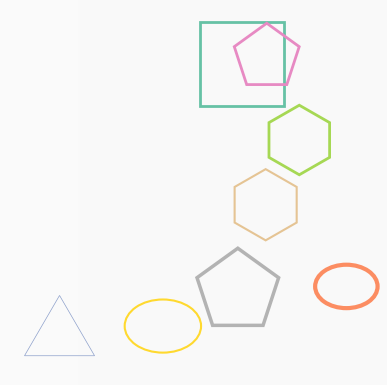[{"shape": "square", "thickness": 2, "radius": 0.54, "center": [0.624, 0.834]}, {"shape": "oval", "thickness": 3, "radius": 0.4, "center": [0.894, 0.256]}, {"shape": "triangle", "thickness": 0.5, "radius": 0.52, "center": [0.154, 0.128]}, {"shape": "pentagon", "thickness": 2, "radius": 0.44, "center": [0.688, 0.852]}, {"shape": "hexagon", "thickness": 2, "radius": 0.45, "center": [0.772, 0.636]}, {"shape": "oval", "thickness": 1.5, "radius": 0.49, "center": [0.42, 0.153]}, {"shape": "hexagon", "thickness": 1.5, "radius": 0.46, "center": [0.686, 0.468]}, {"shape": "pentagon", "thickness": 2.5, "radius": 0.55, "center": [0.614, 0.244]}]